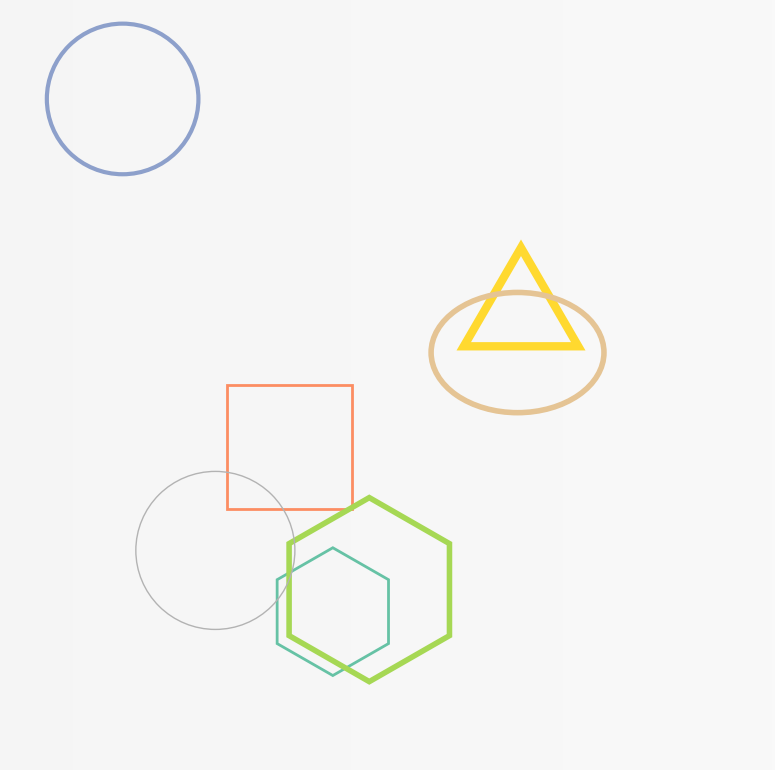[{"shape": "hexagon", "thickness": 1, "radius": 0.41, "center": [0.429, 0.206]}, {"shape": "square", "thickness": 1, "radius": 0.4, "center": [0.374, 0.419]}, {"shape": "circle", "thickness": 1.5, "radius": 0.49, "center": [0.158, 0.871]}, {"shape": "hexagon", "thickness": 2, "radius": 0.6, "center": [0.476, 0.234]}, {"shape": "triangle", "thickness": 3, "radius": 0.43, "center": [0.672, 0.593]}, {"shape": "oval", "thickness": 2, "radius": 0.56, "center": [0.668, 0.542]}, {"shape": "circle", "thickness": 0.5, "radius": 0.51, "center": [0.278, 0.285]}]